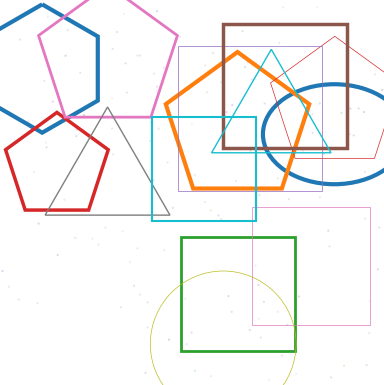[{"shape": "oval", "thickness": 3, "radius": 0.93, "center": [0.868, 0.651]}, {"shape": "hexagon", "thickness": 3, "radius": 0.83, "center": [0.11, 0.822]}, {"shape": "pentagon", "thickness": 3, "radius": 0.98, "center": [0.617, 0.669]}, {"shape": "square", "thickness": 2, "radius": 0.74, "center": [0.617, 0.238]}, {"shape": "pentagon", "thickness": 0.5, "radius": 0.88, "center": [0.87, 0.73]}, {"shape": "pentagon", "thickness": 2.5, "radius": 0.7, "center": [0.148, 0.568]}, {"shape": "square", "thickness": 0.5, "radius": 0.94, "center": [0.649, 0.692]}, {"shape": "square", "thickness": 2.5, "radius": 0.81, "center": [0.741, 0.777]}, {"shape": "pentagon", "thickness": 2, "radius": 0.95, "center": [0.28, 0.849]}, {"shape": "square", "thickness": 0.5, "radius": 0.76, "center": [0.808, 0.309]}, {"shape": "triangle", "thickness": 1, "radius": 0.94, "center": [0.279, 0.535]}, {"shape": "circle", "thickness": 0.5, "radius": 0.95, "center": [0.58, 0.107]}, {"shape": "triangle", "thickness": 1, "radius": 0.9, "center": [0.705, 0.693]}, {"shape": "square", "thickness": 1.5, "radius": 0.67, "center": [0.531, 0.562]}]